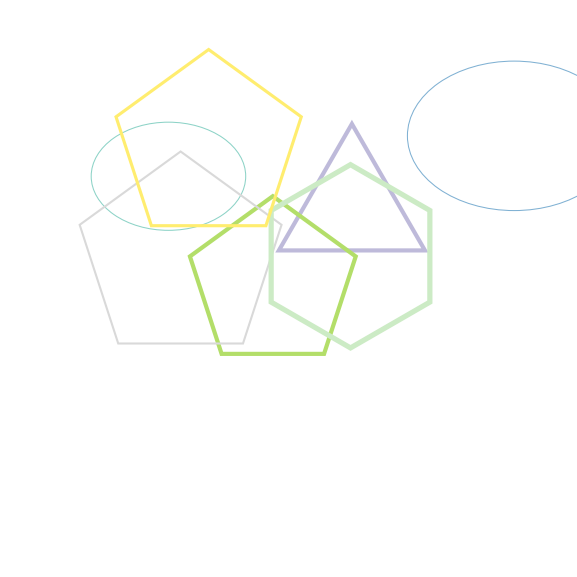[{"shape": "oval", "thickness": 0.5, "radius": 0.67, "center": [0.292, 0.694]}, {"shape": "triangle", "thickness": 2, "radius": 0.73, "center": [0.609, 0.639]}, {"shape": "oval", "thickness": 0.5, "radius": 0.92, "center": [0.89, 0.764]}, {"shape": "pentagon", "thickness": 2, "radius": 0.75, "center": [0.472, 0.508]}, {"shape": "pentagon", "thickness": 1, "radius": 0.92, "center": [0.313, 0.553]}, {"shape": "hexagon", "thickness": 2.5, "radius": 0.79, "center": [0.607, 0.555]}, {"shape": "pentagon", "thickness": 1.5, "radius": 0.84, "center": [0.361, 0.745]}]